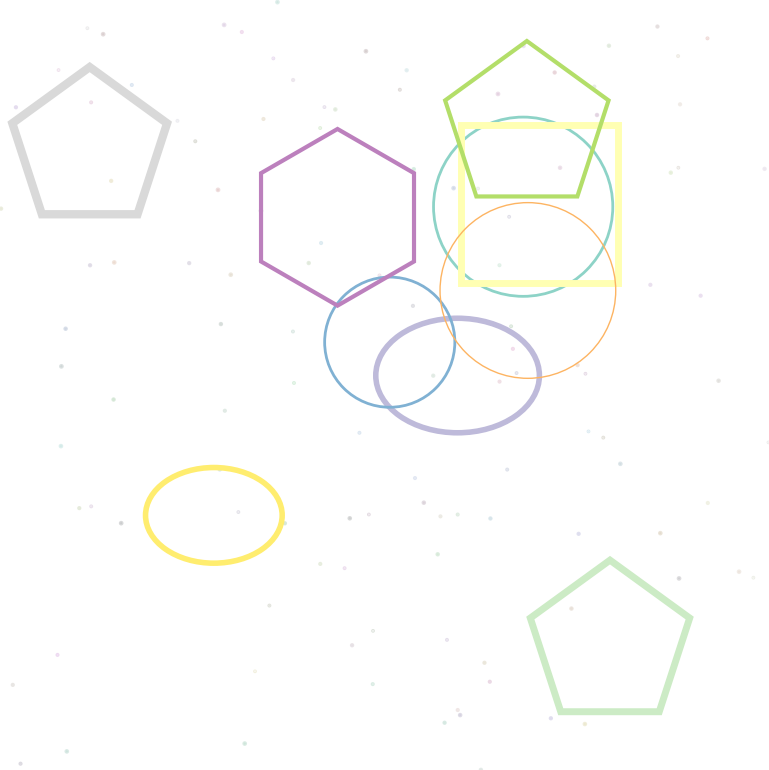[{"shape": "circle", "thickness": 1, "radius": 0.58, "center": [0.679, 0.732]}, {"shape": "square", "thickness": 2.5, "radius": 0.51, "center": [0.701, 0.735]}, {"shape": "oval", "thickness": 2, "radius": 0.53, "center": [0.594, 0.512]}, {"shape": "circle", "thickness": 1, "radius": 0.42, "center": [0.506, 0.556]}, {"shape": "circle", "thickness": 0.5, "radius": 0.57, "center": [0.686, 0.623]}, {"shape": "pentagon", "thickness": 1.5, "radius": 0.56, "center": [0.684, 0.835]}, {"shape": "pentagon", "thickness": 3, "radius": 0.53, "center": [0.116, 0.807]}, {"shape": "hexagon", "thickness": 1.5, "radius": 0.57, "center": [0.438, 0.718]}, {"shape": "pentagon", "thickness": 2.5, "radius": 0.54, "center": [0.792, 0.164]}, {"shape": "oval", "thickness": 2, "radius": 0.44, "center": [0.278, 0.331]}]